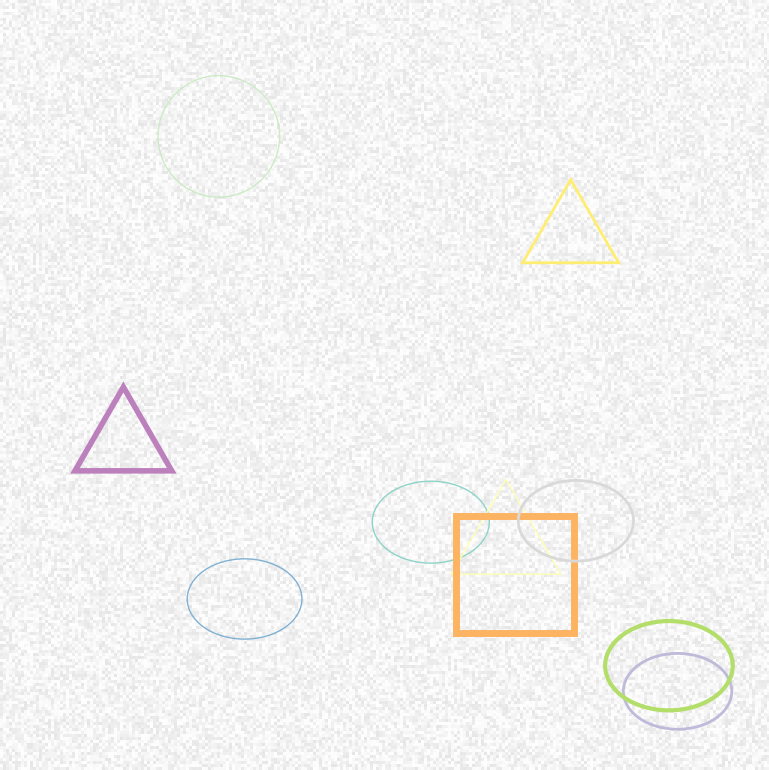[{"shape": "oval", "thickness": 0.5, "radius": 0.38, "center": [0.559, 0.322]}, {"shape": "triangle", "thickness": 0.5, "radius": 0.41, "center": [0.657, 0.295]}, {"shape": "oval", "thickness": 1, "radius": 0.35, "center": [0.88, 0.102]}, {"shape": "oval", "thickness": 0.5, "radius": 0.37, "center": [0.318, 0.222]}, {"shape": "square", "thickness": 2.5, "radius": 0.38, "center": [0.669, 0.254]}, {"shape": "oval", "thickness": 1.5, "radius": 0.41, "center": [0.869, 0.135]}, {"shape": "oval", "thickness": 1, "radius": 0.37, "center": [0.748, 0.324]}, {"shape": "triangle", "thickness": 2, "radius": 0.36, "center": [0.16, 0.425]}, {"shape": "circle", "thickness": 0.5, "radius": 0.39, "center": [0.284, 0.823]}, {"shape": "triangle", "thickness": 1, "radius": 0.36, "center": [0.741, 0.695]}]